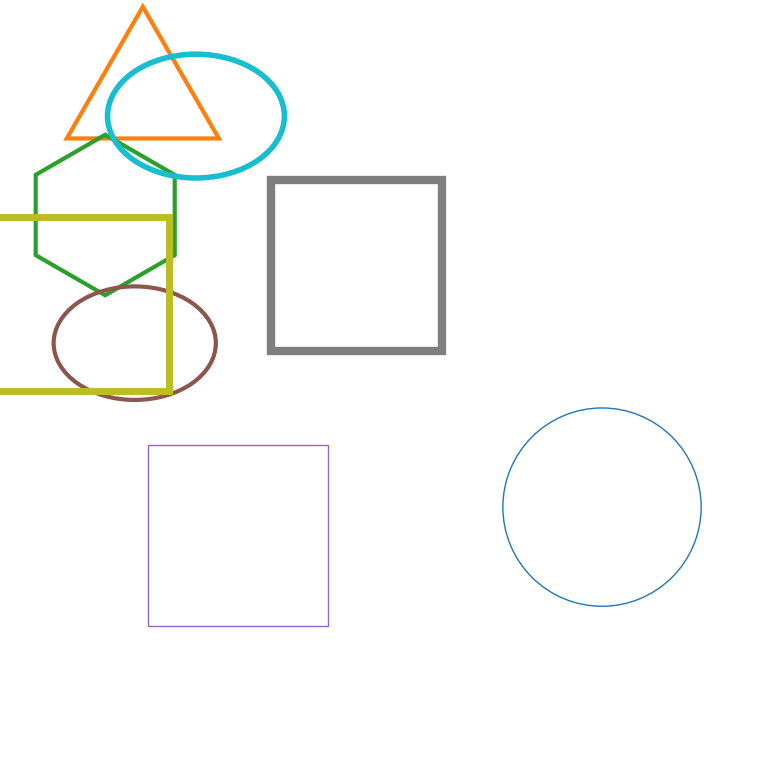[{"shape": "circle", "thickness": 0.5, "radius": 0.64, "center": [0.782, 0.341]}, {"shape": "triangle", "thickness": 1.5, "radius": 0.57, "center": [0.185, 0.877]}, {"shape": "hexagon", "thickness": 1.5, "radius": 0.52, "center": [0.137, 0.721]}, {"shape": "square", "thickness": 0.5, "radius": 0.59, "center": [0.309, 0.304]}, {"shape": "oval", "thickness": 1.5, "radius": 0.53, "center": [0.175, 0.554]}, {"shape": "square", "thickness": 3, "radius": 0.56, "center": [0.463, 0.655]}, {"shape": "square", "thickness": 2.5, "radius": 0.57, "center": [0.107, 0.605]}, {"shape": "oval", "thickness": 2, "radius": 0.57, "center": [0.254, 0.849]}]